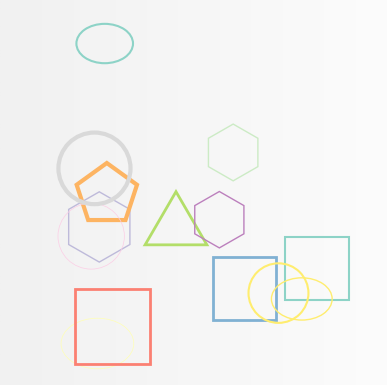[{"shape": "oval", "thickness": 1.5, "radius": 0.37, "center": [0.27, 0.887]}, {"shape": "square", "thickness": 1.5, "radius": 0.41, "center": [0.819, 0.303]}, {"shape": "oval", "thickness": 0.5, "radius": 0.47, "center": [0.251, 0.108]}, {"shape": "hexagon", "thickness": 1, "radius": 0.46, "center": [0.256, 0.411]}, {"shape": "square", "thickness": 2, "radius": 0.49, "center": [0.29, 0.153]}, {"shape": "square", "thickness": 2, "radius": 0.41, "center": [0.631, 0.25]}, {"shape": "pentagon", "thickness": 3, "radius": 0.41, "center": [0.276, 0.495]}, {"shape": "triangle", "thickness": 2, "radius": 0.46, "center": [0.454, 0.41]}, {"shape": "circle", "thickness": 0.5, "radius": 0.43, "center": [0.235, 0.387]}, {"shape": "circle", "thickness": 3, "radius": 0.47, "center": [0.244, 0.563]}, {"shape": "hexagon", "thickness": 1, "radius": 0.37, "center": [0.566, 0.429]}, {"shape": "hexagon", "thickness": 1, "radius": 0.37, "center": [0.602, 0.604]}, {"shape": "circle", "thickness": 1.5, "radius": 0.39, "center": [0.719, 0.239]}, {"shape": "oval", "thickness": 1, "radius": 0.39, "center": [0.779, 0.224]}]